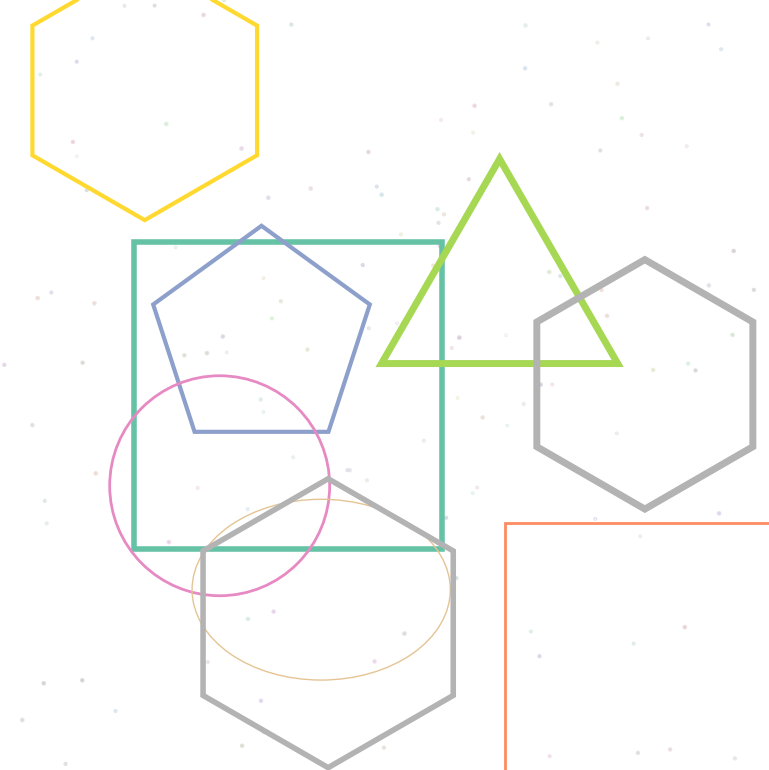[{"shape": "square", "thickness": 2, "radius": 1.0, "center": [0.374, 0.486]}, {"shape": "square", "thickness": 1, "radius": 0.97, "center": [0.85, 0.128]}, {"shape": "pentagon", "thickness": 1.5, "radius": 0.74, "center": [0.34, 0.559]}, {"shape": "circle", "thickness": 1, "radius": 0.71, "center": [0.285, 0.369]}, {"shape": "triangle", "thickness": 2.5, "radius": 0.89, "center": [0.649, 0.616]}, {"shape": "hexagon", "thickness": 1.5, "radius": 0.84, "center": [0.188, 0.883]}, {"shape": "oval", "thickness": 0.5, "radius": 0.84, "center": [0.417, 0.234]}, {"shape": "hexagon", "thickness": 2, "radius": 0.94, "center": [0.426, 0.191]}, {"shape": "hexagon", "thickness": 2.5, "radius": 0.81, "center": [0.837, 0.501]}]